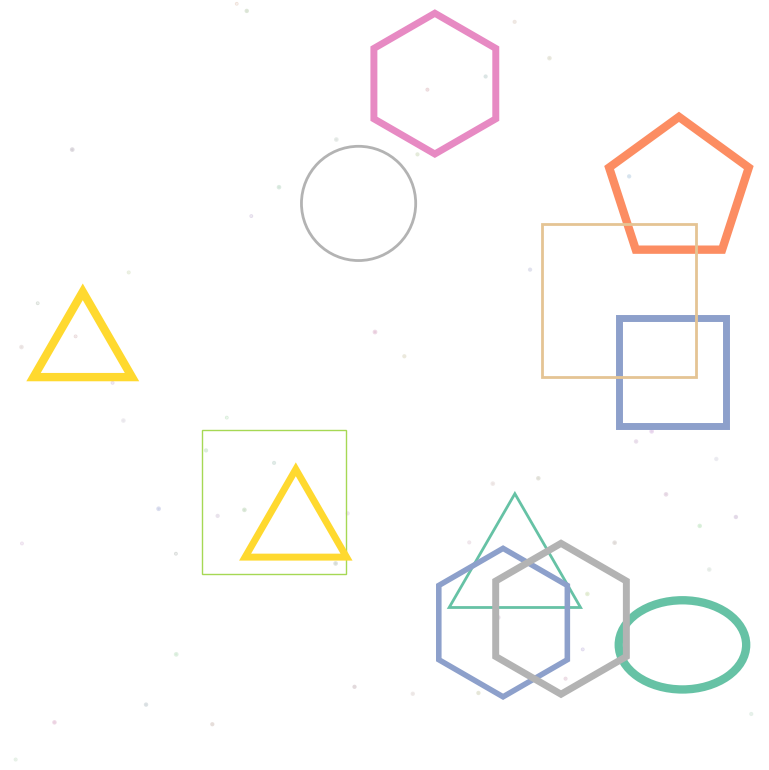[{"shape": "oval", "thickness": 3, "radius": 0.41, "center": [0.886, 0.163]}, {"shape": "triangle", "thickness": 1, "radius": 0.49, "center": [0.669, 0.26]}, {"shape": "pentagon", "thickness": 3, "radius": 0.48, "center": [0.882, 0.753]}, {"shape": "hexagon", "thickness": 2, "radius": 0.48, "center": [0.653, 0.191]}, {"shape": "square", "thickness": 2.5, "radius": 0.35, "center": [0.873, 0.517]}, {"shape": "hexagon", "thickness": 2.5, "radius": 0.46, "center": [0.565, 0.891]}, {"shape": "square", "thickness": 0.5, "radius": 0.47, "center": [0.356, 0.348]}, {"shape": "triangle", "thickness": 3, "radius": 0.37, "center": [0.107, 0.547]}, {"shape": "triangle", "thickness": 2.5, "radius": 0.38, "center": [0.384, 0.314]}, {"shape": "square", "thickness": 1, "radius": 0.5, "center": [0.804, 0.61]}, {"shape": "circle", "thickness": 1, "radius": 0.37, "center": [0.466, 0.736]}, {"shape": "hexagon", "thickness": 2.5, "radius": 0.49, "center": [0.729, 0.196]}]